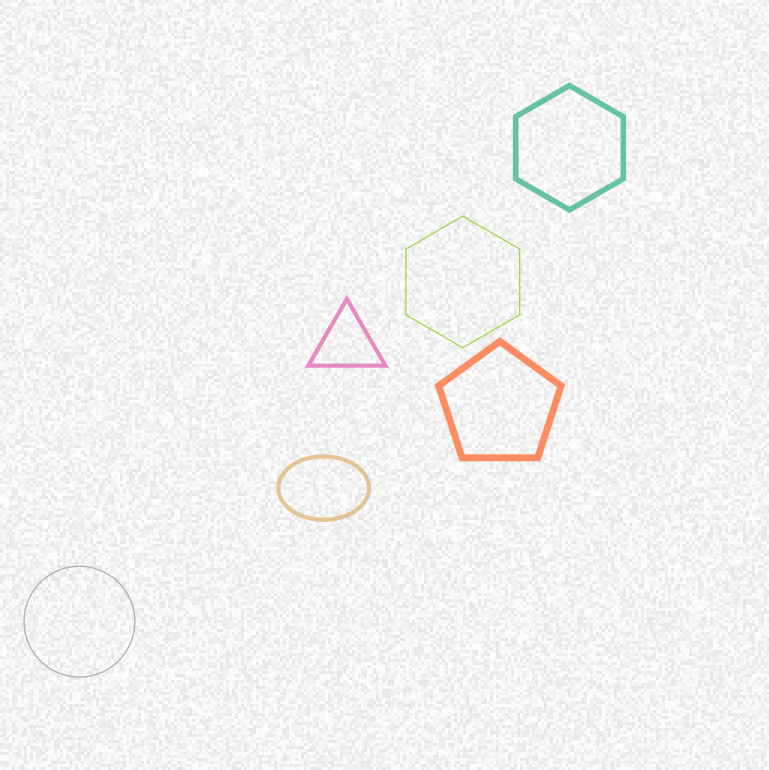[{"shape": "hexagon", "thickness": 2, "radius": 0.4, "center": [0.74, 0.808]}, {"shape": "pentagon", "thickness": 2.5, "radius": 0.42, "center": [0.649, 0.473]}, {"shape": "triangle", "thickness": 1.5, "radius": 0.29, "center": [0.45, 0.554]}, {"shape": "hexagon", "thickness": 0.5, "radius": 0.43, "center": [0.601, 0.634]}, {"shape": "oval", "thickness": 1.5, "radius": 0.29, "center": [0.42, 0.366]}, {"shape": "circle", "thickness": 0.5, "radius": 0.36, "center": [0.103, 0.193]}]